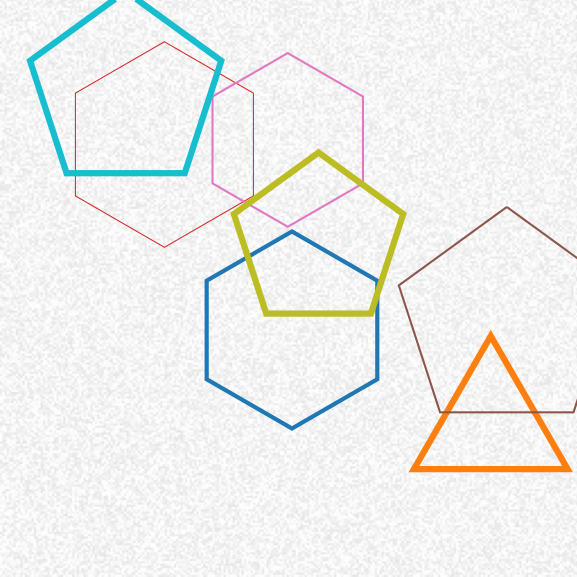[{"shape": "hexagon", "thickness": 2, "radius": 0.85, "center": [0.506, 0.428]}, {"shape": "triangle", "thickness": 3, "radius": 0.77, "center": [0.85, 0.264]}, {"shape": "hexagon", "thickness": 0.5, "radius": 0.89, "center": [0.285, 0.749]}, {"shape": "pentagon", "thickness": 1, "radius": 0.98, "center": [0.878, 0.444]}, {"shape": "hexagon", "thickness": 1, "radius": 0.75, "center": [0.498, 0.757]}, {"shape": "pentagon", "thickness": 3, "radius": 0.77, "center": [0.552, 0.581]}, {"shape": "pentagon", "thickness": 3, "radius": 0.87, "center": [0.218, 0.84]}]